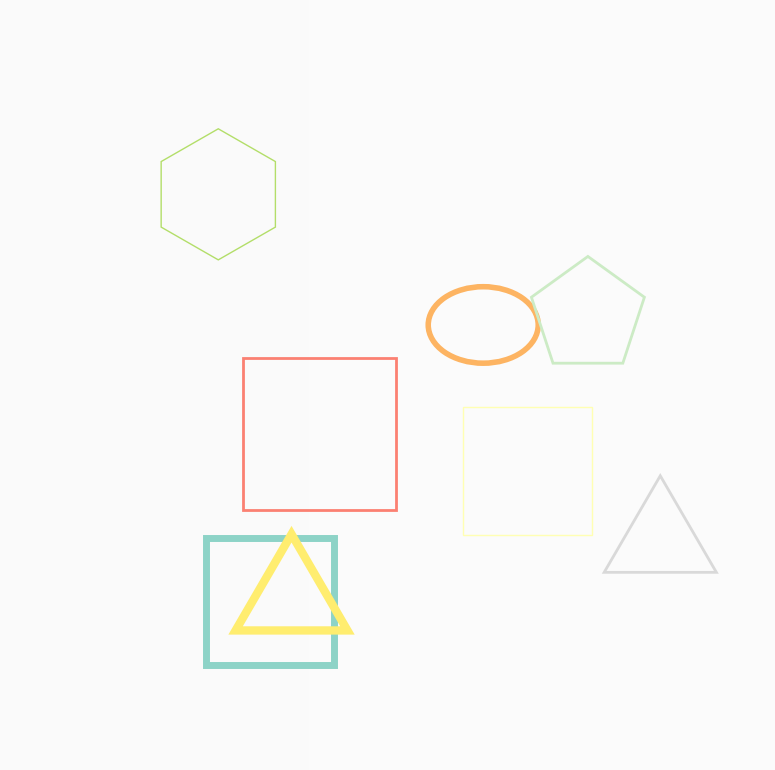[{"shape": "square", "thickness": 2.5, "radius": 0.41, "center": [0.349, 0.219]}, {"shape": "square", "thickness": 0.5, "radius": 0.42, "center": [0.681, 0.389]}, {"shape": "square", "thickness": 1, "radius": 0.49, "center": [0.412, 0.436]}, {"shape": "oval", "thickness": 2, "radius": 0.35, "center": [0.624, 0.578]}, {"shape": "hexagon", "thickness": 0.5, "radius": 0.43, "center": [0.282, 0.748]}, {"shape": "triangle", "thickness": 1, "radius": 0.42, "center": [0.852, 0.299]}, {"shape": "pentagon", "thickness": 1, "radius": 0.38, "center": [0.759, 0.59]}, {"shape": "triangle", "thickness": 3, "radius": 0.42, "center": [0.376, 0.223]}]